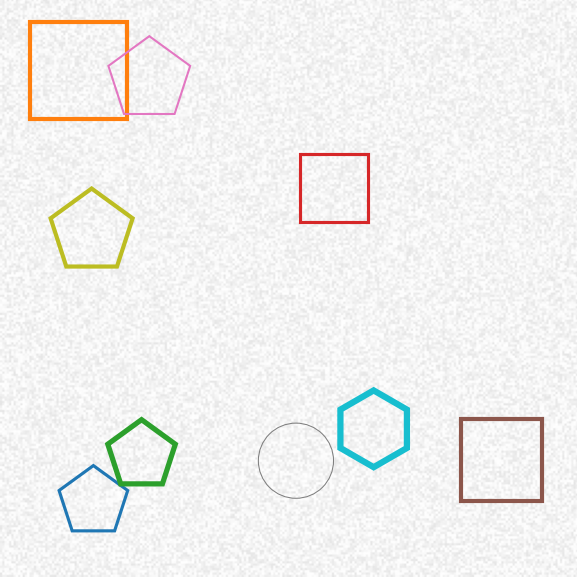[{"shape": "pentagon", "thickness": 1.5, "radius": 0.31, "center": [0.162, 0.13]}, {"shape": "square", "thickness": 2, "radius": 0.42, "center": [0.136, 0.877]}, {"shape": "pentagon", "thickness": 2.5, "radius": 0.31, "center": [0.245, 0.211]}, {"shape": "square", "thickness": 1.5, "radius": 0.29, "center": [0.579, 0.673]}, {"shape": "square", "thickness": 2, "radius": 0.35, "center": [0.868, 0.202]}, {"shape": "pentagon", "thickness": 1, "radius": 0.37, "center": [0.259, 0.862]}, {"shape": "circle", "thickness": 0.5, "radius": 0.33, "center": [0.512, 0.201]}, {"shape": "pentagon", "thickness": 2, "radius": 0.37, "center": [0.159, 0.598]}, {"shape": "hexagon", "thickness": 3, "radius": 0.33, "center": [0.647, 0.257]}]